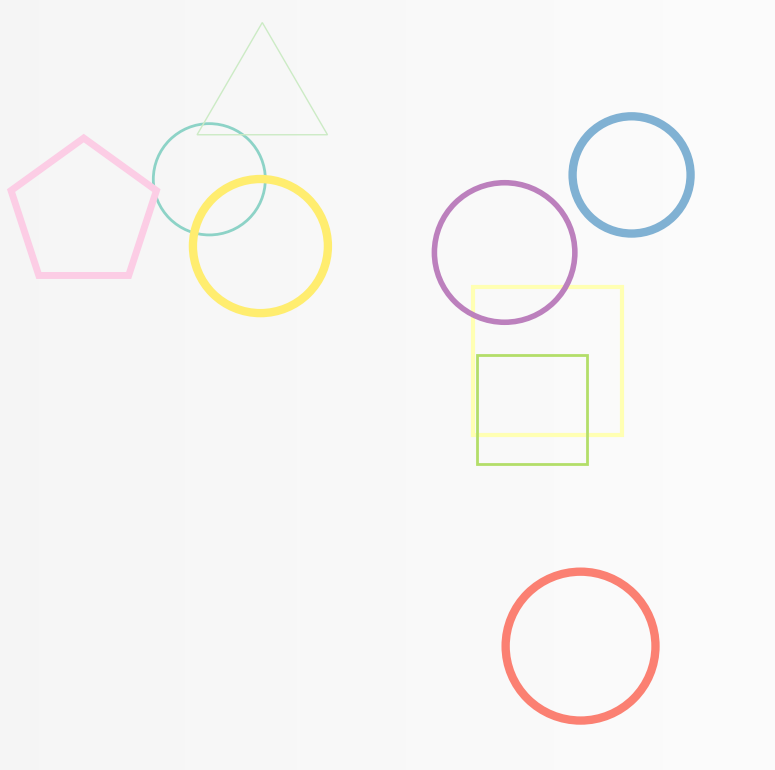[{"shape": "circle", "thickness": 1, "radius": 0.36, "center": [0.27, 0.767]}, {"shape": "square", "thickness": 1.5, "radius": 0.48, "center": [0.707, 0.531]}, {"shape": "circle", "thickness": 3, "radius": 0.48, "center": [0.749, 0.161]}, {"shape": "circle", "thickness": 3, "radius": 0.38, "center": [0.815, 0.773]}, {"shape": "square", "thickness": 1, "radius": 0.36, "center": [0.687, 0.468]}, {"shape": "pentagon", "thickness": 2.5, "radius": 0.49, "center": [0.108, 0.722]}, {"shape": "circle", "thickness": 2, "radius": 0.45, "center": [0.651, 0.672]}, {"shape": "triangle", "thickness": 0.5, "radius": 0.49, "center": [0.338, 0.874]}, {"shape": "circle", "thickness": 3, "radius": 0.44, "center": [0.336, 0.68]}]